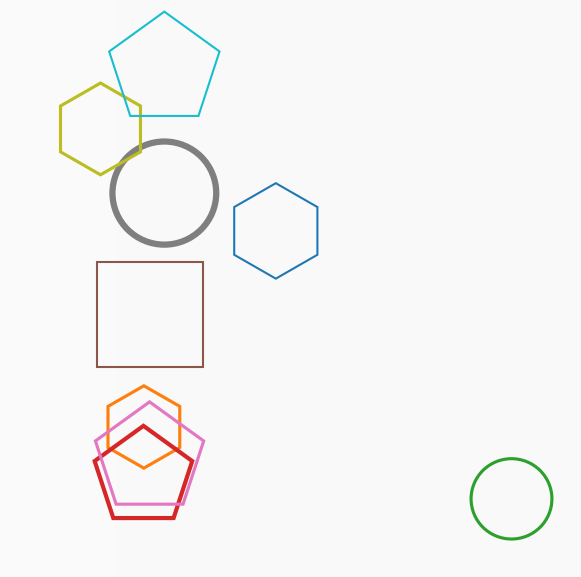[{"shape": "hexagon", "thickness": 1, "radius": 0.41, "center": [0.475, 0.599]}, {"shape": "hexagon", "thickness": 1.5, "radius": 0.36, "center": [0.248, 0.26]}, {"shape": "circle", "thickness": 1.5, "radius": 0.35, "center": [0.88, 0.135]}, {"shape": "pentagon", "thickness": 2, "radius": 0.44, "center": [0.247, 0.173]}, {"shape": "square", "thickness": 1, "radius": 0.45, "center": [0.258, 0.455]}, {"shape": "pentagon", "thickness": 1.5, "radius": 0.49, "center": [0.257, 0.205]}, {"shape": "circle", "thickness": 3, "radius": 0.45, "center": [0.283, 0.665]}, {"shape": "hexagon", "thickness": 1.5, "radius": 0.4, "center": [0.173, 0.776]}, {"shape": "pentagon", "thickness": 1, "radius": 0.5, "center": [0.283, 0.879]}]